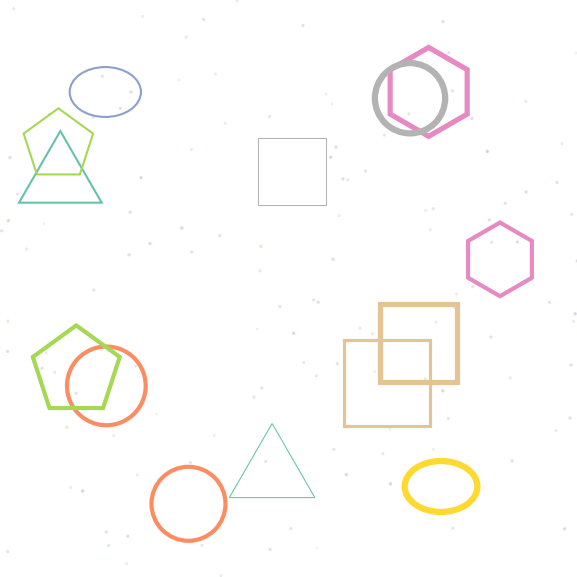[{"shape": "triangle", "thickness": 1, "radius": 0.41, "center": [0.104, 0.689]}, {"shape": "triangle", "thickness": 0.5, "radius": 0.43, "center": [0.471, 0.18]}, {"shape": "circle", "thickness": 2, "radius": 0.34, "center": [0.184, 0.331]}, {"shape": "circle", "thickness": 2, "radius": 0.32, "center": [0.326, 0.127]}, {"shape": "oval", "thickness": 1, "radius": 0.31, "center": [0.182, 0.84]}, {"shape": "hexagon", "thickness": 2.5, "radius": 0.38, "center": [0.742, 0.84]}, {"shape": "hexagon", "thickness": 2, "radius": 0.32, "center": [0.866, 0.55]}, {"shape": "pentagon", "thickness": 1, "radius": 0.32, "center": [0.101, 0.748]}, {"shape": "pentagon", "thickness": 2, "radius": 0.4, "center": [0.132, 0.357]}, {"shape": "oval", "thickness": 3, "radius": 0.32, "center": [0.764, 0.157]}, {"shape": "square", "thickness": 2.5, "radius": 0.34, "center": [0.724, 0.405]}, {"shape": "square", "thickness": 1.5, "radius": 0.37, "center": [0.669, 0.336]}, {"shape": "circle", "thickness": 3, "radius": 0.3, "center": [0.71, 0.829]}, {"shape": "square", "thickness": 0.5, "radius": 0.29, "center": [0.506, 0.702]}]